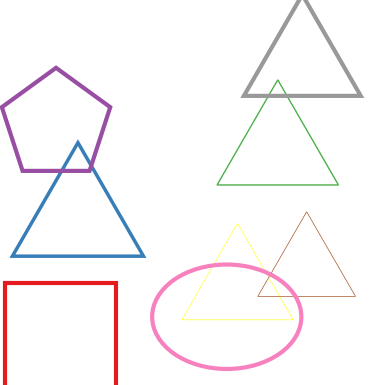[{"shape": "square", "thickness": 3, "radius": 0.73, "center": [0.157, 0.12]}, {"shape": "triangle", "thickness": 2.5, "radius": 0.98, "center": [0.202, 0.433]}, {"shape": "triangle", "thickness": 1, "radius": 0.91, "center": [0.721, 0.611]}, {"shape": "pentagon", "thickness": 3, "radius": 0.74, "center": [0.146, 0.676]}, {"shape": "triangle", "thickness": 0.5, "radius": 0.83, "center": [0.617, 0.253]}, {"shape": "triangle", "thickness": 0.5, "radius": 0.73, "center": [0.796, 0.303]}, {"shape": "oval", "thickness": 3, "radius": 0.97, "center": [0.589, 0.177]}, {"shape": "triangle", "thickness": 3, "radius": 0.88, "center": [0.785, 0.839]}]